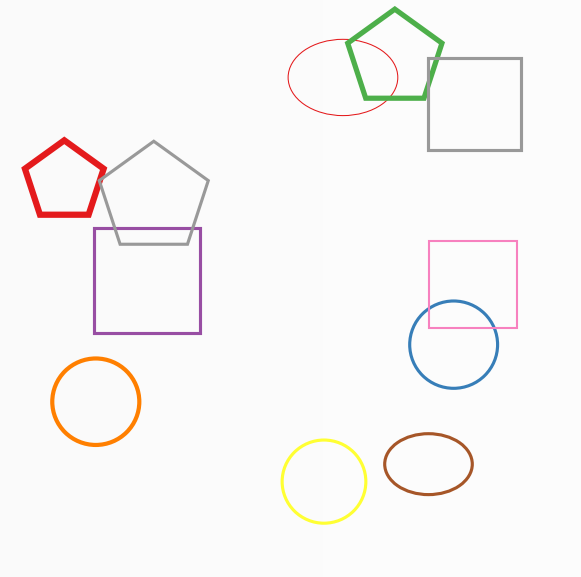[{"shape": "pentagon", "thickness": 3, "radius": 0.36, "center": [0.111, 0.685]}, {"shape": "oval", "thickness": 0.5, "radius": 0.47, "center": [0.59, 0.865]}, {"shape": "circle", "thickness": 1.5, "radius": 0.38, "center": [0.78, 0.402]}, {"shape": "pentagon", "thickness": 2.5, "radius": 0.43, "center": [0.679, 0.898]}, {"shape": "square", "thickness": 1.5, "radius": 0.45, "center": [0.253, 0.513]}, {"shape": "circle", "thickness": 2, "radius": 0.37, "center": [0.165, 0.304]}, {"shape": "circle", "thickness": 1.5, "radius": 0.36, "center": [0.557, 0.165]}, {"shape": "oval", "thickness": 1.5, "radius": 0.38, "center": [0.737, 0.195]}, {"shape": "square", "thickness": 1, "radius": 0.38, "center": [0.814, 0.507]}, {"shape": "pentagon", "thickness": 1.5, "radius": 0.49, "center": [0.265, 0.656]}, {"shape": "square", "thickness": 1.5, "radius": 0.4, "center": [0.817, 0.82]}]